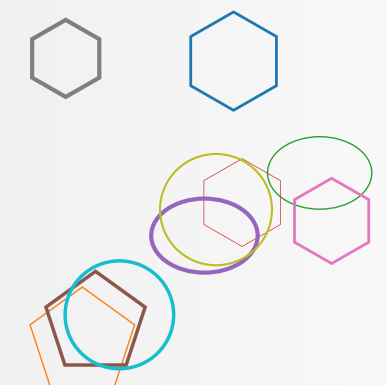[{"shape": "hexagon", "thickness": 2, "radius": 0.64, "center": [0.603, 0.841]}, {"shape": "pentagon", "thickness": 1, "radius": 0.71, "center": [0.212, 0.113]}, {"shape": "oval", "thickness": 1, "radius": 0.67, "center": [0.825, 0.551]}, {"shape": "hexagon", "thickness": 0.5, "radius": 0.57, "center": [0.625, 0.474]}, {"shape": "oval", "thickness": 3, "radius": 0.69, "center": [0.528, 0.388]}, {"shape": "pentagon", "thickness": 2.5, "radius": 0.67, "center": [0.246, 0.161]}, {"shape": "hexagon", "thickness": 2, "radius": 0.55, "center": [0.856, 0.426]}, {"shape": "hexagon", "thickness": 3, "radius": 0.5, "center": [0.17, 0.848]}, {"shape": "circle", "thickness": 1.5, "radius": 0.72, "center": [0.557, 0.456]}, {"shape": "circle", "thickness": 2.5, "radius": 0.7, "center": [0.308, 0.182]}]